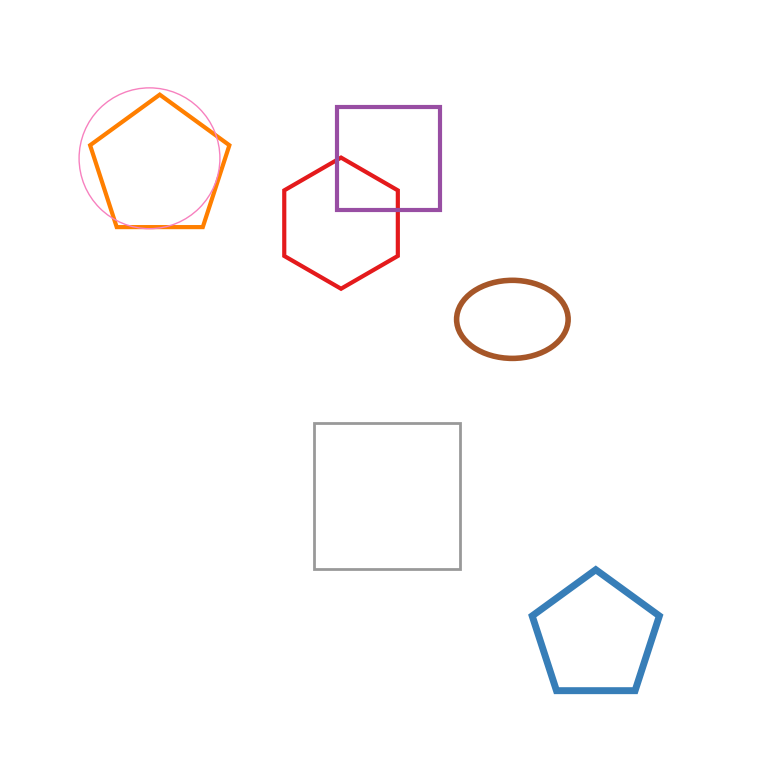[{"shape": "hexagon", "thickness": 1.5, "radius": 0.43, "center": [0.443, 0.71]}, {"shape": "pentagon", "thickness": 2.5, "radius": 0.43, "center": [0.774, 0.173]}, {"shape": "square", "thickness": 1.5, "radius": 0.33, "center": [0.505, 0.794]}, {"shape": "pentagon", "thickness": 1.5, "radius": 0.48, "center": [0.207, 0.782]}, {"shape": "oval", "thickness": 2, "radius": 0.36, "center": [0.665, 0.585]}, {"shape": "circle", "thickness": 0.5, "radius": 0.46, "center": [0.194, 0.794]}, {"shape": "square", "thickness": 1, "radius": 0.47, "center": [0.502, 0.355]}]